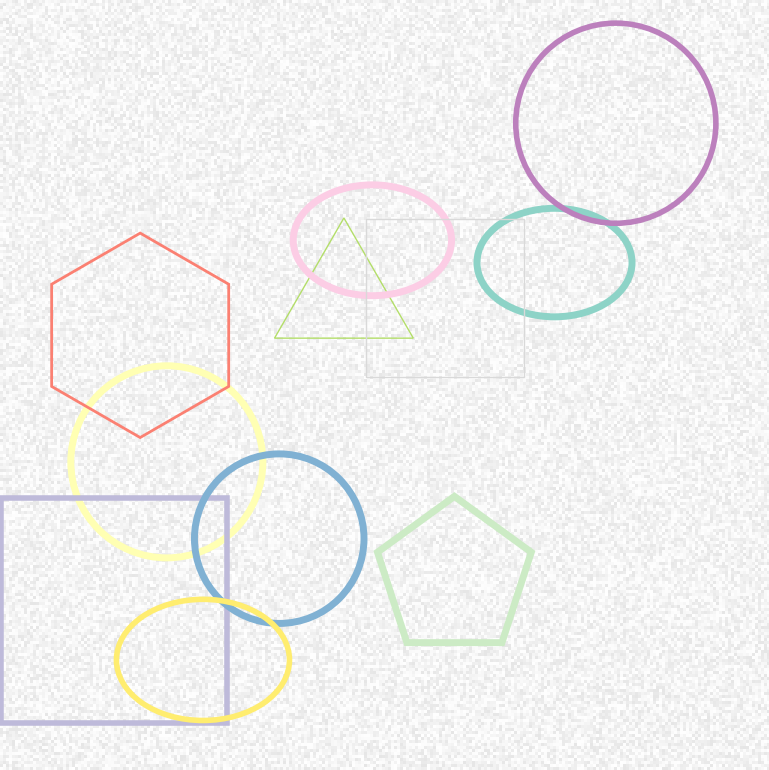[{"shape": "oval", "thickness": 2.5, "radius": 0.5, "center": [0.72, 0.659]}, {"shape": "circle", "thickness": 2.5, "radius": 0.62, "center": [0.217, 0.4]}, {"shape": "square", "thickness": 2, "radius": 0.73, "center": [0.148, 0.207]}, {"shape": "hexagon", "thickness": 1, "radius": 0.66, "center": [0.182, 0.565]}, {"shape": "circle", "thickness": 2.5, "radius": 0.55, "center": [0.363, 0.3]}, {"shape": "triangle", "thickness": 0.5, "radius": 0.52, "center": [0.447, 0.613]}, {"shape": "oval", "thickness": 2.5, "radius": 0.51, "center": [0.484, 0.688]}, {"shape": "square", "thickness": 0.5, "radius": 0.51, "center": [0.578, 0.613]}, {"shape": "circle", "thickness": 2, "radius": 0.65, "center": [0.8, 0.84]}, {"shape": "pentagon", "thickness": 2.5, "radius": 0.53, "center": [0.59, 0.25]}, {"shape": "oval", "thickness": 2, "radius": 0.56, "center": [0.264, 0.143]}]